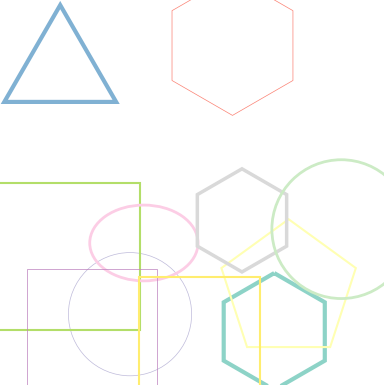[{"shape": "hexagon", "thickness": 3, "radius": 0.76, "center": [0.712, 0.139]}, {"shape": "pentagon", "thickness": 1.5, "radius": 0.92, "center": [0.75, 0.247]}, {"shape": "circle", "thickness": 0.5, "radius": 0.8, "center": [0.338, 0.184]}, {"shape": "hexagon", "thickness": 0.5, "radius": 0.91, "center": [0.604, 0.882]}, {"shape": "triangle", "thickness": 3, "radius": 0.84, "center": [0.156, 0.819]}, {"shape": "square", "thickness": 1.5, "radius": 0.95, "center": [0.172, 0.333]}, {"shape": "oval", "thickness": 2, "radius": 0.7, "center": [0.374, 0.369]}, {"shape": "hexagon", "thickness": 2.5, "radius": 0.67, "center": [0.629, 0.428]}, {"shape": "square", "thickness": 0.5, "radius": 0.84, "center": [0.238, 0.133]}, {"shape": "circle", "thickness": 2, "radius": 0.9, "center": [0.886, 0.405]}, {"shape": "square", "thickness": 1.5, "radius": 0.79, "center": [0.518, 0.122]}]